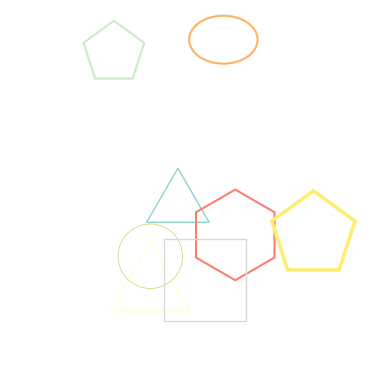[{"shape": "triangle", "thickness": 1, "radius": 0.47, "center": [0.462, 0.469]}, {"shape": "triangle", "thickness": 0.5, "radius": 0.59, "center": [0.389, 0.252]}, {"shape": "hexagon", "thickness": 1.5, "radius": 0.59, "center": [0.611, 0.39]}, {"shape": "oval", "thickness": 1.5, "radius": 0.44, "center": [0.58, 0.897]}, {"shape": "circle", "thickness": 0.5, "radius": 0.42, "center": [0.39, 0.335]}, {"shape": "square", "thickness": 1, "radius": 0.53, "center": [0.533, 0.272]}, {"shape": "pentagon", "thickness": 1.5, "radius": 0.42, "center": [0.296, 0.863]}, {"shape": "pentagon", "thickness": 2.5, "radius": 0.57, "center": [0.814, 0.391]}]